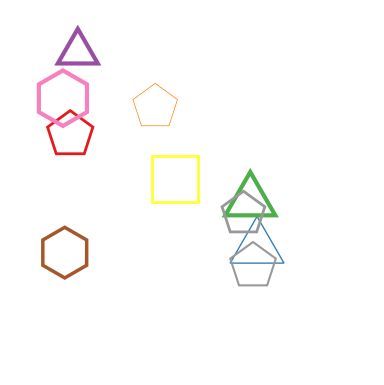[{"shape": "pentagon", "thickness": 2, "radius": 0.31, "center": [0.182, 0.651]}, {"shape": "triangle", "thickness": 1, "radius": 0.4, "center": [0.668, 0.357]}, {"shape": "triangle", "thickness": 3, "radius": 0.37, "center": [0.65, 0.478]}, {"shape": "triangle", "thickness": 3, "radius": 0.3, "center": [0.202, 0.865]}, {"shape": "pentagon", "thickness": 0.5, "radius": 0.3, "center": [0.403, 0.723]}, {"shape": "square", "thickness": 2, "radius": 0.3, "center": [0.455, 0.535]}, {"shape": "hexagon", "thickness": 2.5, "radius": 0.33, "center": [0.168, 0.344]}, {"shape": "hexagon", "thickness": 3, "radius": 0.36, "center": [0.163, 0.745]}, {"shape": "pentagon", "thickness": 2, "radius": 0.29, "center": [0.632, 0.445]}, {"shape": "pentagon", "thickness": 1.5, "radius": 0.31, "center": [0.657, 0.309]}]